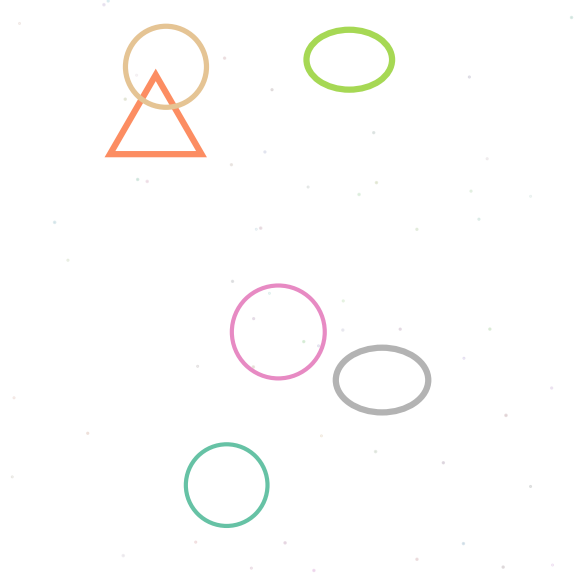[{"shape": "circle", "thickness": 2, "radius": 0.35, "center": [0.393, 0.159]}, {"shape": "triangle", "thickness": 3, "radius": 0.46, "center": [0.27, 0.778]}, {"shape": "circle", "thickness": 2, "radius": 0.4, "center": [0.482, 0.424]}, {"shape": "oval", "thickness": 3, "radius": 0.37, "center": [0.605, 0.896]}, {"shape": "circle", "thickness": 2.5, "radius": 0.35, "center": [0.287, 0.884]}, {"shape": "oval", "thickness": 3, "radius": 0.4, "center": [0.662, 0.341]}]